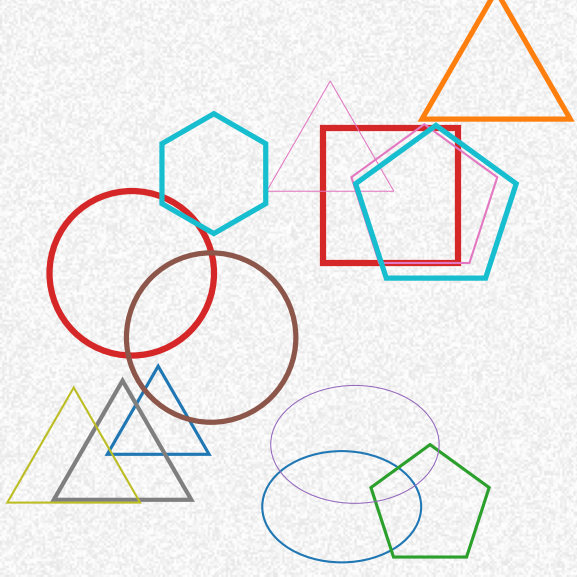[{"shape": "triangle", "thickness": 1.5, "radius": 0.51, "center": [0.274, 0.263]}, {"shape": "oval", "thickness": 1, "radius": 0.69, "center": [0.592, 0.122]}, {"shape": "triangle", "thickness": 2.5, "radius": 0.74, "center": [0.859, 0.867]}, {"shape": "pentagon", "thickness": 1.5, "radius": 0.54, "center": [0.745, 0.122]}, {"shape": "square", "thickness": 3, "radius": 0.58, "center": [0.676, 0.66]}, {"shape": "circle", "thickness": 3, "radius": 0.71, "center": [0.228, 0.526]}, {"shape": "oval", "thickness": 0.5, "radius": 0.73, "center": [0.615, 0.23]}, {"shape": "circle", "thickness": 2.5, "radius": 0.73, "center": [0.366, 0.415]}, {"shape": "triangle", "thickness": 0.5, "radius": 0.64, "center": [0.572, 0.732]}, {"shape": "pentagon", "thickness": 1, "radius": 0.66, "center": [0.735, 0.651]}, {"shape": "triangle", "thickness": 2, "radius": 0.69, "center": [0.212, 0.202]}, {"shape": "triangle", "thickness": 1, "radius": 0.66, "center": [0.128, 0.195]}, {"shape": "hexagon", "thickness": 2.5, "radius": 0.52, "center": [0.37, 0.698]}, {"shape": "pentagon", "thickness": 2.5, "radius": 0.73, "center": [0.755, 0.636]}]